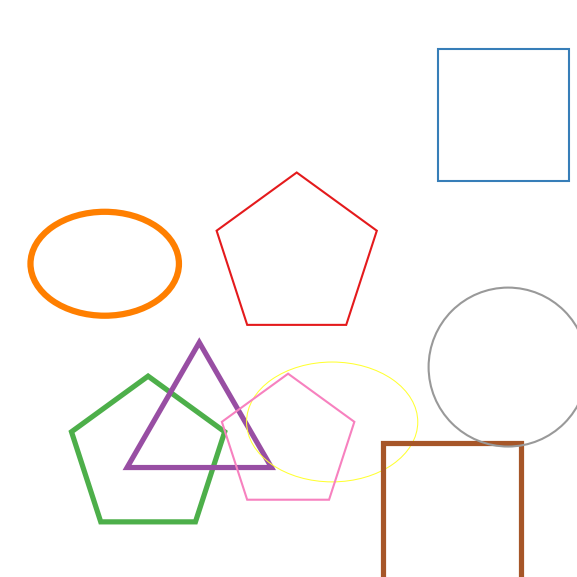[{"shape": "pentagon", "thickness": 1, "radius": 0.73, "center": [0.514, 0.555]}, {"shape": "square", "thickness": 1, "radius": 0.57, "center": [0.872, 0.8]}, {"shape": "pentagon", "thickness": 2.5, "radius": 0.7, "center": [0.256, 0.208]}, {"shape": "triangle", "thickness": 2.5, "radius": 0.72, "center": [0.345, 0.262]}, {"shape": "oval", "thickness": 3, "radius": 0.64, "center": [0.181, 0.542]}, {"shape": "oval", "thickness": 0.5, "radius": 0.74, "center": [0.575, 0.268]}, {"shape": "square", "thickness": 2.5, "radius": 0.6, "center": [0.783, 0.112]}, {"shape": "pentagon", "thickness": 1, "radius": 0.6, "center": [0.499, 0.231]}, {"shape": "circle", "thickness": 1, "radius": 0.69, "center": [0.88, 0.364]}]